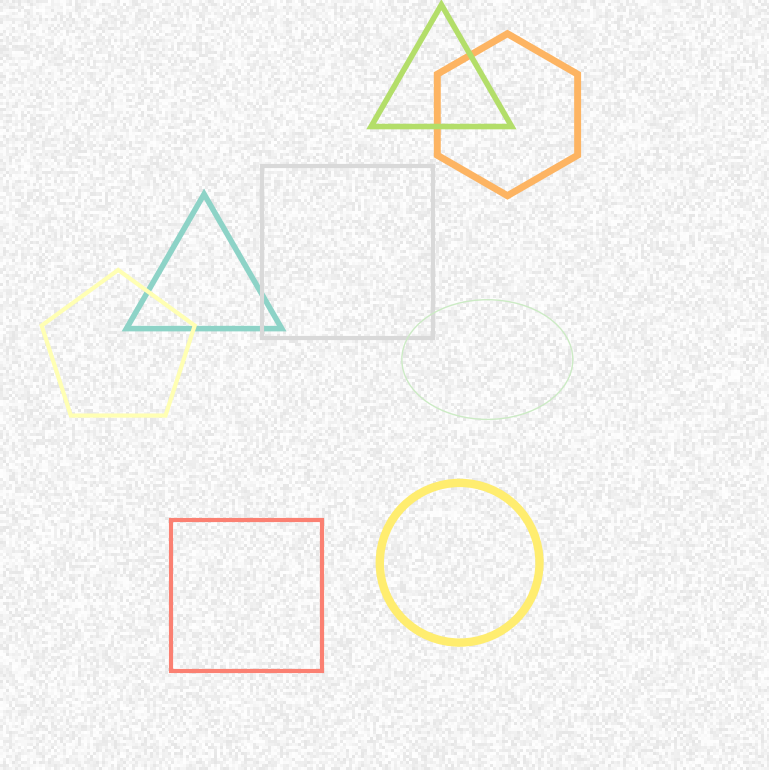[{"shape": "triangle", "thickness": 2, "radius": 0.58, "center": [0.265, 0.631]}, {"shape": "pentagon", "thickness": 1.5, "radius": 0.52, "center": [0.153, 0.545]}, {"shape": "square", "thickness": 1.5, "radius": 0.49, "center": [0.32, 0.227]}, {"shape": "hexagon", "thickness": 2.5, "radius": 0.53, "center": [0.659, 0.851]}, {"shape": "triangle", "thickness": 2, "radius": 0.53, "center": [0.573, 0.888]}, {"shape": "square", "thickness": 1.5, "radius": 0.56, "center": [0.451, 0.673]}, {"shape": "oval", "thickness": 0.5, "radius": 0.56, "center": [0.633, 0.533]}, {"shape": "circle", "thickness": 3, "radius": 0.52, "center": [0.597, 0.269]}]